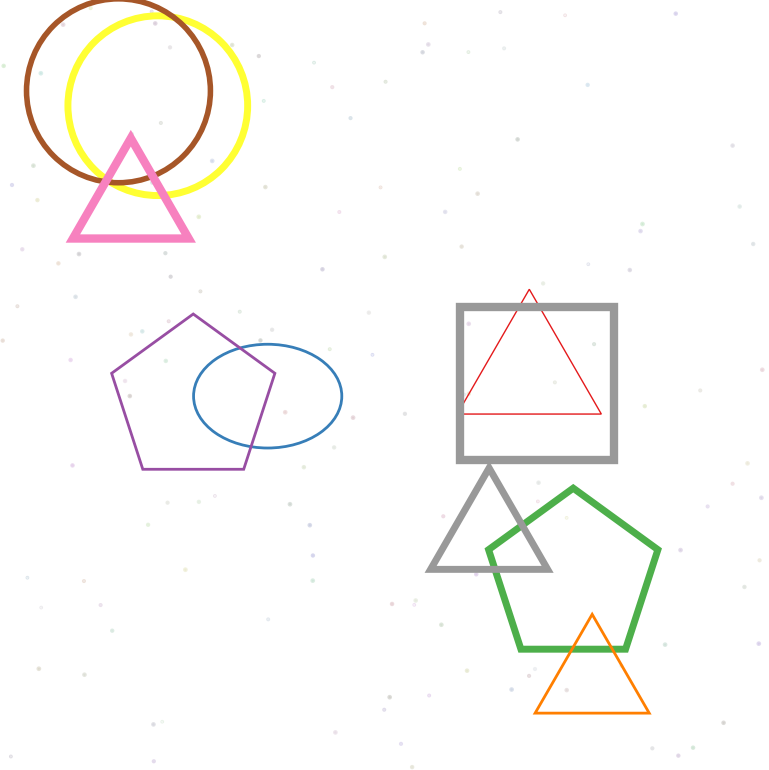[{"shape": "triangle", "thickness": 0.5, "radius": 0.54, "center": [0.687, 0.516]}, {"shape": "oval", "thickness": 1, "radius": 0.48, "center": [0.348, 0.486]}, {"shape": "pentagon", "thickness": 2.5, "radius": 0.58, "center": [0.744, 0.25]}, {"shape": "pentagon", "thickness": 1, "radius": 0.56, "center": [0.251, 0.481]}, {"shape": "triangle", "thickness": 1, "radius": 0.43, "center": [0.769, 0.117]}, {"shape": "circle", "thickness": 2.5, "radius": 0.58, "center": [0.205, 0.863]}, {"shape": "circle", "thickness": 2, "radius": 0.6, "center": [0.154, 0.882]}, {"shape": "triangle", "thickness": 3, "radius": 0.43, "center": [0.17, 0.734]}, {"shape": "square", "thickness": 3, "radius": 0.5, "center": [0.697, 0.502]}, {"shape": "triangle", "thickness": 2.5, "radius": 0.44, "center": [0.635, 0.304]}]